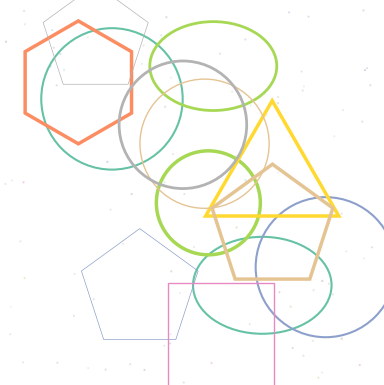[{"shape": "oval", "thickness": 1.5, "radius": 0.9, "center": [0.681, 0.259]}, {"shape": "circle", "thickness": 1.5, "radius": 0.92, "center": [0.291, 0.743]}, {"shape": "hexagon", "thickness": 2.5, "radius": 0.8, "center": [0.203, 0.786]}, {"shape": "circle", "thickness": 1.5, "radius": 0.91, "center": [0.846, 0.306]}, {"shape": "pentagon", "thickness": 0.5, "radius": 0.8, "center": [0.363, 0.247]}, {"shape": "square", "thickness": 1, "radius": 0.69, "center": [0.574, 0.126]}, {"shape": "oval", "thickness": 2, "radius": 0.82, "center": [0.554, 0.828]}, {"shape": "circle", "thickness": 2.5, "radius": 0.68, "center": [0.541, 0.473]}, {"shape": "triangle", "thickness": 2.5, "radius": 1.0, "center": [0.707, 0.539]}, {"shape": "pentagon", "thickness": 2.5, "radius": 0.82, "center": [0.708, 0.409]}, {"shape": "circle", "thickness": 1, "radius": 0.84, "center": [0.531, 0.627]}, {"shape": "circle", "thickness": 2, "radius": 0.83, "center": [0.475, 0.676]}, {"shape": "pentagon", "thickness": 0.5, "radius": 0.72, "center": [0.248, 0.897]}]